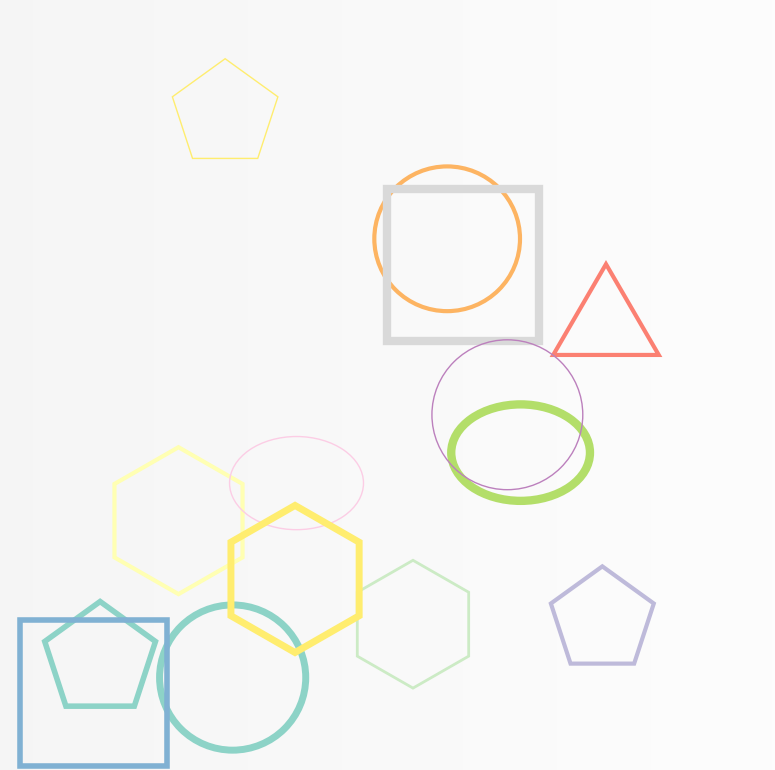[{"shape": "pentagon", "thickness": 2, "radius": 0.38, "center": [0.129, 0.144]}, {"shape": "circle", "thickness": 2.5, "radius": 0.47, "center": [0.3, 0.12]}, {"shape": "hexagon", "thickness": 1.5, "radius": 0.48, "center": [0.23, 0.324]}, {"shape": "pentagon", "thickness": 1.5, "radius": 0.35, "center": [0.777, 0.195]}, {"shape": "triangle", "thickness": 1.5, "radius": 0.39, "center": [0.782, 0.578]}, {"shape": "square", "thickness": 2, "radius": 0.47, "center": [0.121, 0.1]}, {"shape": "circle", "thickness": 1.5, "radius": 0.47, "center": [0.577, 0.69]}, {"shape": "oval", "thickness": 3, "radius": 0.45, "center": [0.672, 0.412]}, {"shape": "oval", "thickness": 0.5, "radius": 0.43, "center": [0.383, 0.373]}, {"shape": "square", "thickness": 3, "radius": 0.49, "center": [0.598, 0.656]}, {"shape": "circle", "thickness": 0.5, "radius": 0.49, "center": [0.655, 0.461]}, {"shape": "hexagon", "thickness": 1, "radius": 0.41, "center": [0.533, 0.189]}, {"shape": "pentagon", "thickness": 0.5, "radius": 0.36, "center": [0.29, 0.852]}, {"shape": "hexagon", "thickness": 2.5, "radius": 0.48, "center": [0.381, 0.248]}]